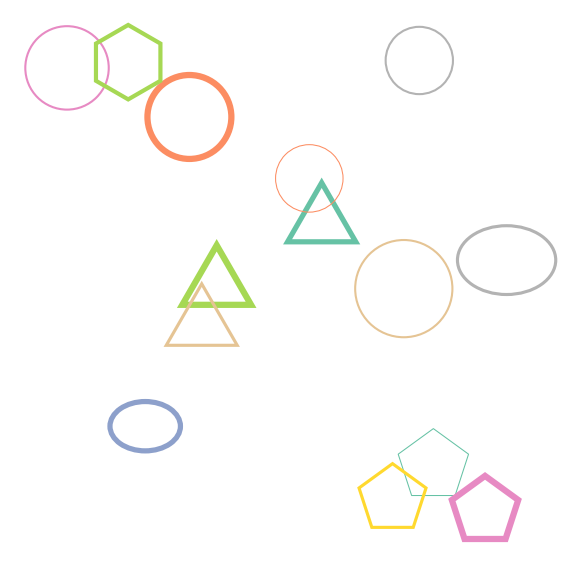[{"shape": "pentagon", "thickness": 0.5, "radius": 0.32, "center": [0.75, 0.193]}, {"shape": "triangle", "thickness": 2.5, "radius": 0.34, "center": [0.557, 0.614]}, {"shape": "circle", "thickness": 3, "radius": 0.36, "center": [0.328, 0.797]}, {"shape": "circle", "thickness": 0.5, "radius": 0.29, "center": [0.536, 0.69]}, {"shape": "oval", "thickness": 2.5, "radius": 0.31, "center": [0.251, 0.261]}, {"shape": "circle", "thickness": 1, "radius": 0.36, "center": [0.116, 0.882]}, {"shape": "pentagon", "thickness": 3, "radius": 0.3, "center": [0.84, 0.115]}, {"shape": "triangle", "thickness": 3, "radius": 0.34, "center": [0.375, 0.506]}, {"shape": "hexagon", "thickness": 2, "radius": 0.32, "center": [0.222, 0.891]}, {"shape": "pentagon", "thickness": 1.5, "radius": 0.3, "center": [0.68, 0.135]}, {"shape": "triangle", "thickness": 1.5, "radius": 0.35, "center": [0.349, 0.437]}, {"shape": "circle", "thickness": 1, "radius": 0.42, "center": [0.699, 0.499]}, {"shape": "oval", "thickness": 1.5, "radius": 0.43, "center": [0.877, 0.549]}, {"shape": "circle", "thickness": 1, "radius": 0.29, "center": [0.726, 0.894]}]